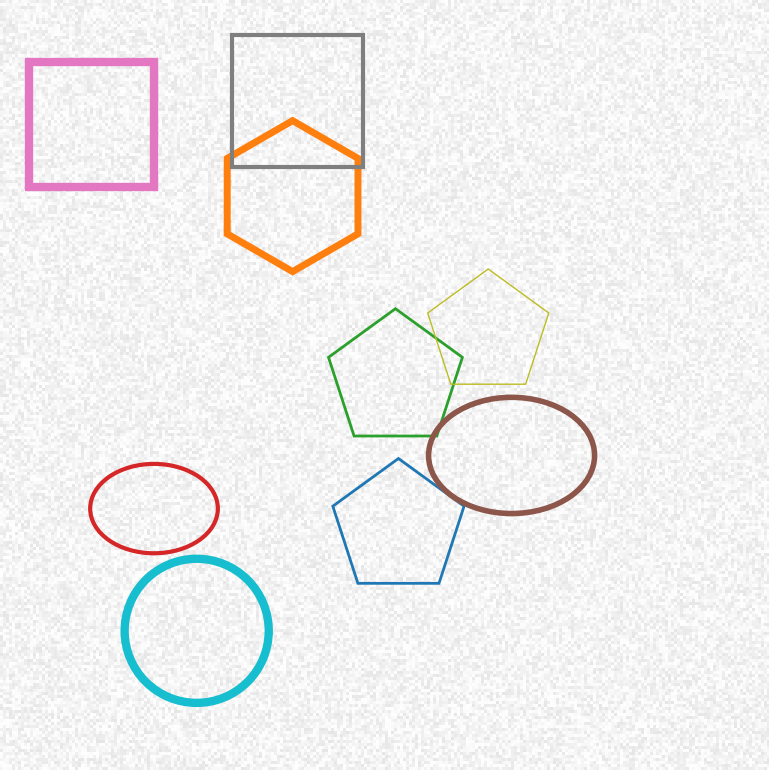[{"shape": "pentagon", "thickness": 1, "radius": 0.45, "center": [0.517, 0.315]}, {"shape": "hexagon", "thickness": 2.5, "radius": 0.49, "center": [0.38, 0.745]}, {"shape": "pentagon", "thickness": 1, "radius": 0.46, "center": [0.514, 0.508]}, {"shape": "oval", "thickness": 1.5, "radius": 0.41, "center": [0.2, 0.34]}, {"shape": "oval", "thickness": 2, "radius": 0.54, "center": [0.664, 0.409]}, {"shape": "square", "thickness": 3, "radius": 0.41, "center": [0.119, 0.839]}, {"shape": "square", "thickness": 1.5, "radius": 0.43, "center": [0.387, 0.869]}, {"shape": "pentagon", "thickness": 0.5, "radius": 0.41, "center": [0.634, 0.568]}, {"shape": "circle", "thickness": 3, "radius": 0.47, "center": [0.255, 0.181]}]